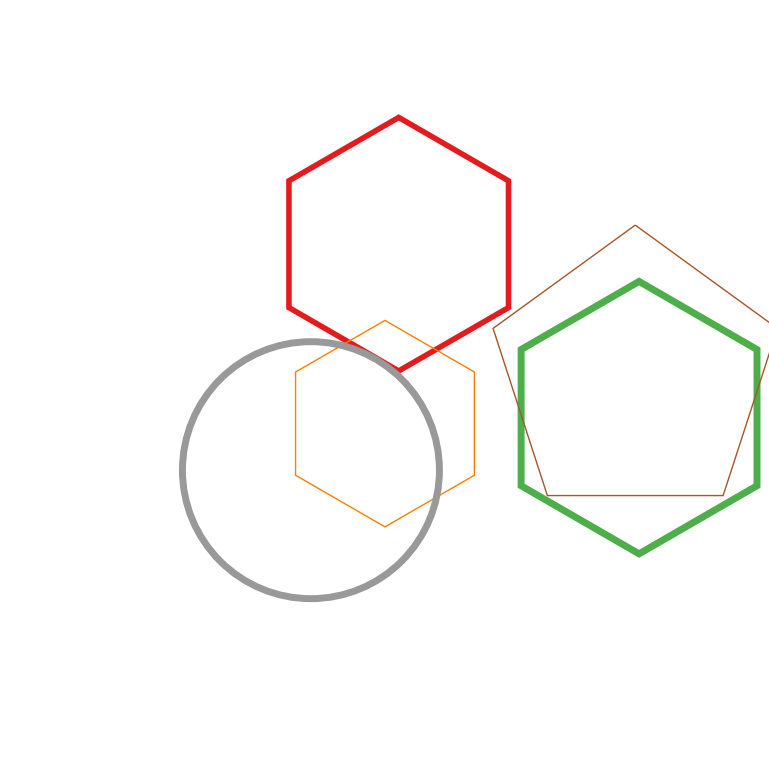[{"shape": "hexagon", "thickness": 2, "radius": 0.82, "center": [0.518, 0.683]}, {"shape": "hexagon", "thickness": 2.5, "radius": 0.88, "center": [0.83, 0.458]}, {"shape": "hexagon", "thickness": 0.5, "radius": 0.67, "center": [0.5, 0.45]}, {"shape": "pentagon", "thickness": 0.5, "radius": 0.97, "center": [0.825, 0.513]}, {"shape": "circle", "thickness": 2.5, "radius": 0.83, "center": [0.404, 0.389]}]